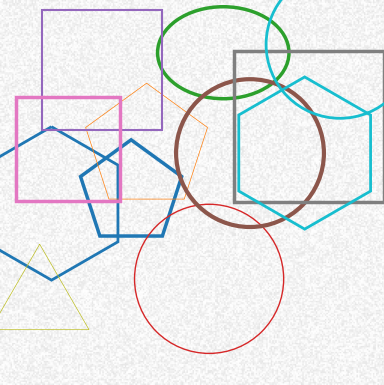[{"shape": "pentagon", "thickness": 2.5, "radius": 0.69, "center": [0.341, 0.499]}, {"shape": "hexagon", "thickness": 2, "radius": 1.0, "center": [0.134, 0.472]}, {"shape": "pentagon", "thickness": 0.5, "radius": 0.83, "center": [0.381, 0.617]}, {"shape": "oval", "thickness": 2.5, "radius": 0.85, "center": [0.58, 0.863]}, {"shape": "circle", "thickness": 1, "radius": 0.97, "center": [0.543, 0.276]}, {"shape": "square", "thickness": 1.5, "radius": 0.78, "center": [0.264, 0.819]}, {"shape": "circle", "thickness": 3, "radius": 0.96, "center": [0.649, 0.602]}, {"shape": "square", "thickness": 2.5, "radius": 0.68, "center": [0.178, 0.612]}, {"shape": "square", "thickness": 2.5, "radius": 0.98, "center": [0.802, 0.671]}, {"shape": "triangle", "thickness": 0.5, "radius": 0.74, "center": [0.103, 0.218]}, {"shape": "circle", "thickness": 2, "radius": 0.96, "center": [0.883, 0.885]}, {"shape": "hexagon", "thickness": 2, "radius": 0.99, "center": [0.791, 0.603]}]